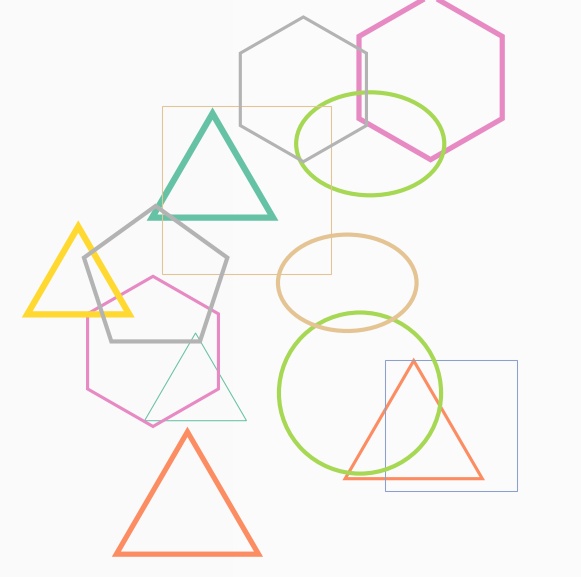[{"shape": "triangle", "thickness": 0.5, "radius": 0.51, "center": [0.336, 0.321]}, {"shape": "triangle", "thickness": 3, "radius": 0.6, "center": [0.366, 0.682]}, {"shape": "triangle", "thickness": 1.5, "radius": 0.68, "center": [0.712, 0.238]}, {"shape": "triangle", "thickness": 2.5, "radius": 0.71, "center": [0.322, 0.11]}, {"shape": "square", "thickness": 0.5, "radius": 0.57, "center": [0.776, 0.263]}, {"shape": "hexagon", "thickness": 1.5, "radius": 0.65, "center": [0.263, 0.391]}, {"shape": "hexagon", "thickness": 2.5, "radius": 0.71, "center": [0.741, 0.865]}, {"shape": "oval", "thickness": 2, "radius": 0.64, "center": [0.637, 0.75]}, {"shape": "circle", "thickness": 2, "radius": 0.7, "center": [0.619, 0.319]}, {"shape": "triangle", "thickness": 3, "radius": 0.51, "center": [0.135, 0.505]}, {"shape": "oval", "thickness": 2, "radius": 0.6, "center": [0.597, 0.509]}, {"shape": "square", "thickness": 0.5, "radius": 0.73, "center": [0.425, 0.67]}, {"shape": "hexagon", "thickness": 1.5, "radius": 0.63, "center": [0.522, 0.844]}, {"shape": "pentagon", "thickness": 2, "radius": 0.65, "center": [0.268, 0.513]}]